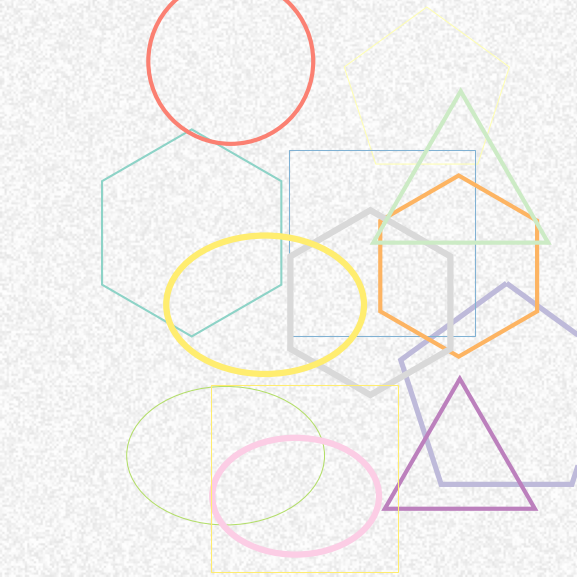[{"shape": "hexagon", "thickness": 1, "radius": 0.9, "center": [0.332, 0.596]}, {"shape": "pentagon", "thickness": 0.5, "radius": 0.75, "center": [0.739, 0.837]}, {"shape": "pentagon", "thickness": 2.5, "radius": 0.96, "center": [0.877, 0.316]}, {"shape": "circle", "thickness": 2, "radius": 0.71, "center": [0.4, 0.893]}, {"shape": "square", "thickness": 0.5, "radius": 0.81, "center": [0.661, 0.578]}, {"shape": "hexagon", "thickness": 2, "radius": 0.78, "center": [0.794, 0.538]}, {"shape": "oval", "thickness": 0.5, "radius": 0.86, "center": [0.391, 0.21]}, {"shape": "oval", "thickness": 3, "radius": 0.72, "center": [0.512, 0.14]}, {"shape": "hexagon", "thickness": 3, "radius": 0.8, "center": [0.641, 0.475]}, {"shape": "triangle", "thickness": 2, "radius": 0.75, "center": [0.796, 0.193]}, {"shape": "triangle", "thickness": 2, "radius": 0.87, "center": [0.798, 0.666]}, {"shape": "square", "thickness": 0.5, "radius": 0.81, "center": [0.528, 0.171]}, {"shape": "oval", "thickness": 3, "radius": 0.86, "center": [0.459, 0.471]}]